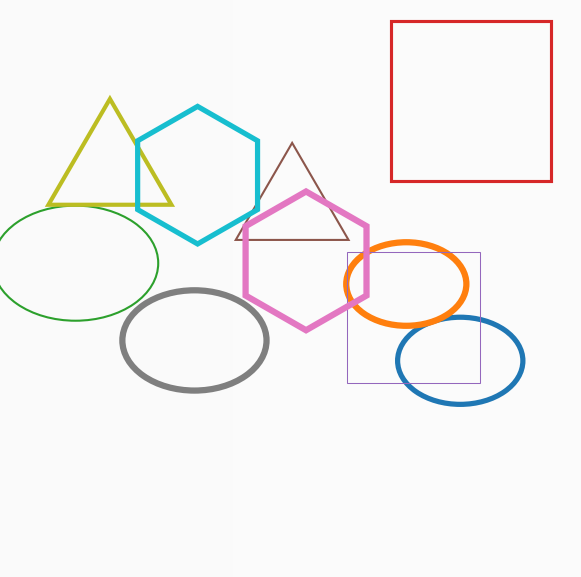[{"shape": "oval", "thickness": 2.5, "radius": 0.54, "center": [0.792, 0.374]}, {"shape": "oval", "thickness": 3, "radius": 0.52, "center": [0.699, 0.507]}, {"shape": "oval", "thickness": 1, "radius": 0.71, "center": [0.13, 0.543]}, {"shape": "square", "thickness": 1.5, "radius": 0.69, "center": [0.81, 0.824]}, {"shape": "square", "thickness": 0.5, "radius": 0.57, "center": [0.712, 0.449]}, {"shape": "triangle", "thickness": 1, "radius": 0.56, "center": [0.503, 0.64]}, {"shape": "hexagon", "thickness": 3, "radius": 0.6, "center": [0.527, 0.547]}, {"shape": "oval", "thickness": 3, "radius": 0.62, "center": [0.335, 0.41]}, {"shape": "triangle", "thickness": 2, "radius": 0.61, "center": [0.189, 0.706]}, {"shape": "hexagon", "thickness": 2.5, "radius": 0.6, "center": [0.34, 0.696]}]